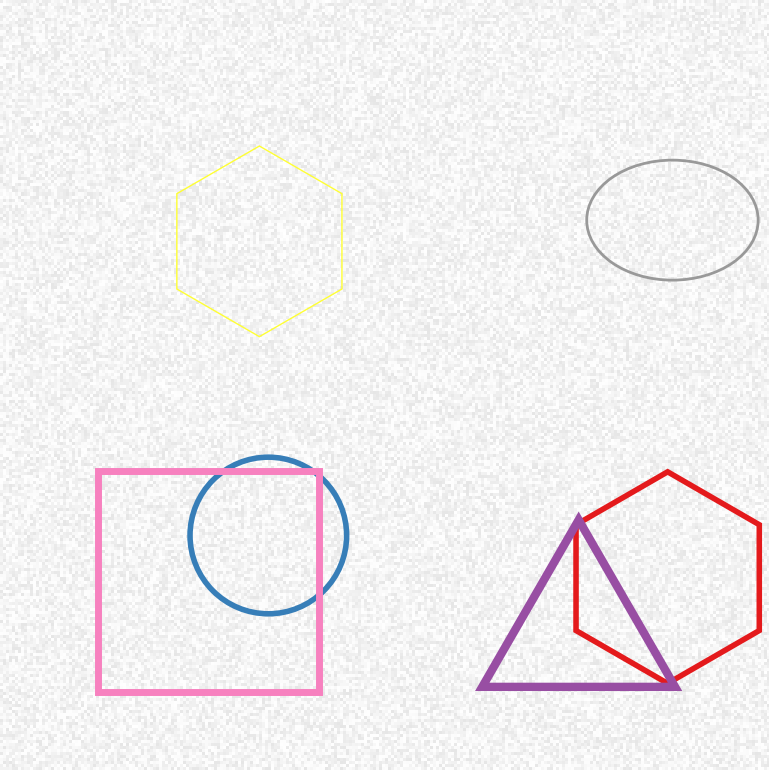[{"shape": "hexagon", "thickness": 2, "radius": 0.69, "center": [0.867, 0.25]}, {"shape": "circle", "thickness": 2, "radius": 0.51, "center": [0.348, 0.305]}, {"shape": "triangle", "thickness": 3, "radius": 0.72, "center": [0.752, 0.18]}, {"shape": "hexagon", "thickness": 0.5, "radius": 0.62, "center": [0.337, 0.687]}, {"shape": "square", "thickness": 2.5, "radius": 0.72, "center": [0.271, 0.245]}, {"shape": "oval", "thickness": 1, "radius": 0.56, "center": [0.873, 0.714]}]